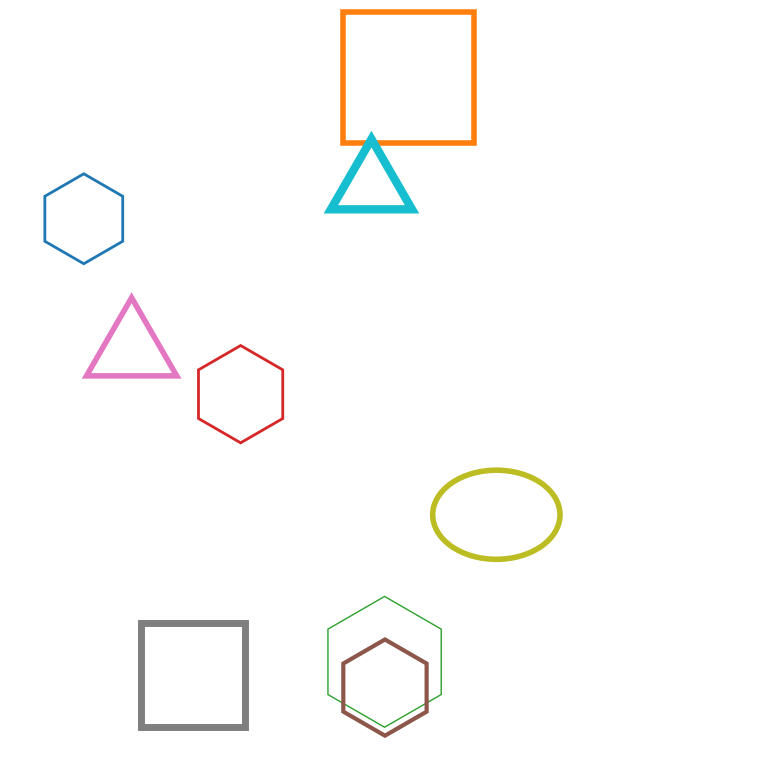[{"shape": "hexagon", "thickness": 1, "radius": 0.29, "center": [0.109, 0.716]}, {"shape": "square", "thickness": 2, "radius": 0.43, "center": [0.53, 0.899]}, {"shape": "hexagon", "thickness": 0.5, "radius": 0.42, "center": [0.499, 0.14]}, {"shape": "hexagon", "thickness": 1, "radius": 0.32, "center": [0.312, 0.488]}, {"shape": "hexagon", "thickness": 1.5, "radius": 0.31, "center": [0.5, 0.107]}, {"shape": "triangle", "thickness": 2, "radius": 0.34, "center": [0.171, 0.546]}, {"shape": "square", "thickness": 2.5, "radius": 0.34, "center": [0.251, 0.123]}, {"shape": "oval", "thickness": 2, "radius": 0.41, "center": [0.645, 0.331]}, {"shape": "triangle", "thickness": 3, "radius": 0.3, "center": [0.482, 0.759]}]